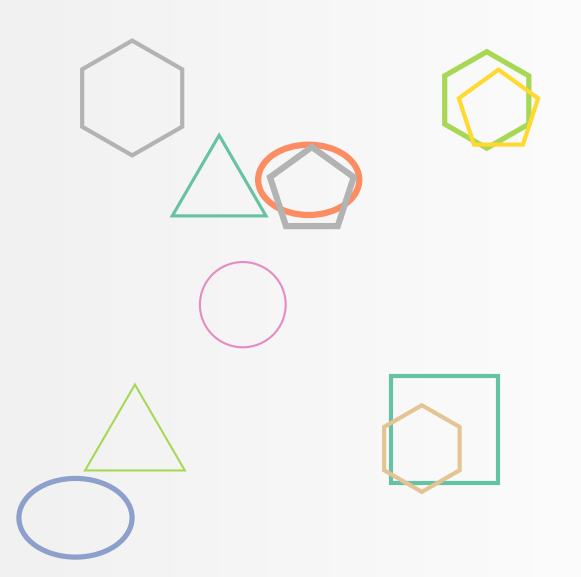[{"shape": "square", "thickness": 2, "radius": 0.46, "center": [0.765, 0.256]}, {"shape": "triangle", "thickness": 1.5, "radius": 0.47, "center": [0.377, 0.672]}, {"shape": "oval", "thickness": 3, "radius": 0.43, "center": [0.531, 0.688]}, {"shape": "oval", "thickness": 2.5, "radius": 0.49, "center": [0.13, 0.103]}, {"shape": "circle", "thickness": 1, "radius": 0.37, "center": [0.418, 0.472]}, {"shape": "hexagon", "thickness": 2.5, "radius": 0.42, "center": [0.837, 0.826]}, {"shape": "triangle", "thickness": 1, "radius": 0.5, "center": [0.232, 0.234]}, {"shape": "pentagon", "thickness": 2, "radius": 0.36, "center": [0.858, 0.807]}, {"shape": "hexagon", "thickness": 2, "radius": 0.37, "center": [0.726, 0.222]}, {"shape": "hexagon", "thickness": 2, "radius": 0.5, "center": [0.227, 0.829]}, {"shape": "pentagon", "thickness": 3, "radius": 0.38, "center": [0.537, 0.669]}]